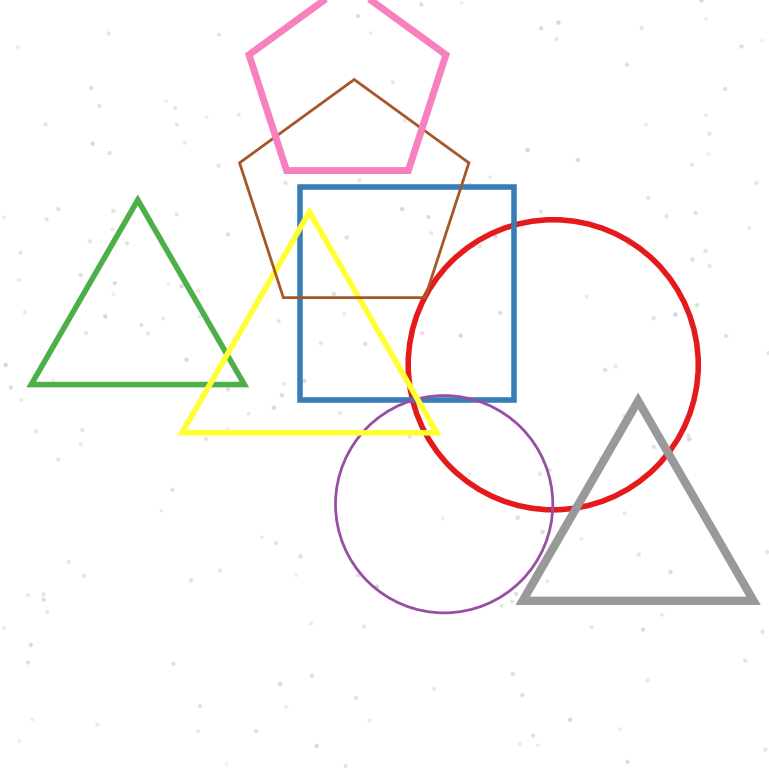[{"shape": "circle", "thickness": 2, "radius": 0.94, "center": [0.718, 0.526]}, {"shape": "square", "thickness": 2, "radius": 0.69, "center": [0.529, 0.618]}, {"shape": "triangle", "thickness": 2, "radius": 0.8, "center": [0.179, 0.58]}, {"shape": "circle", "thickness": 1, "radius": 0.71, "center": [0.577, 0.345]}, {"shape": "triangle", "thickness": 2, "radius": 0.96, "center": [0.402, 0.534]}, {"shape": "pentagon", "thickness": 1, "radius": 0.78, "center": [0.46, 0.74]}, {"shape": "pentagon", "thickness": 2.5, "radius": 0.67, "center": [0.451, 0.887]}, {"shape": "triangle", "thickness": 3, "radius": 0.87, "center": [0.829, 0.306]}]